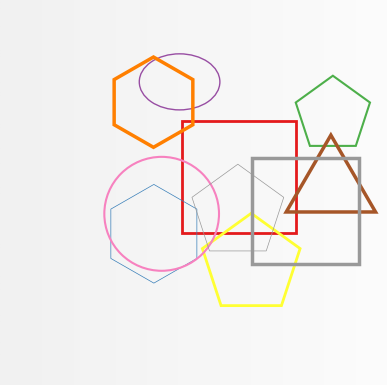[{"shape": "square", "thickness": 2, "radius": 0.73, "center": [0.617, 0.54]}, {"shape": "hexagon", "thickness": 0.5, "radius": 0.64, "center": [0.397, 0.393]}, {"shape": "pentagon", "thickness": 1.5, "radius": 0.5, "center": [0.859, 0.703]}, {"shape": "oval", "thickness": 1, "radius": 0.52, "center": [0.463, 0.787]}, {"shape": "hexagon", "thickness": 2.5, "radius": 0.59, "center": [0.396, 0.735]}, {"shape": "pentagon", "thickness": 2, "radius": 0.66, "center": [0.648, 0.313]}, {"shape": "triangle", "thickness": 2.5, "radius": 0.67, "center": [0.854, 0.516]}, {"shape": "circle", "thickness": 1.5, "radius": 0.74, "center": [0.417, 0.445]}, {"shape": "square", "thickness": 2.5, "radius": 0.69, "center": [0.789, 0.451]}, {"shape": "pentagon", "thickness": 0.5, "radius": 0.62, "center": [0.614, 0.449]}]